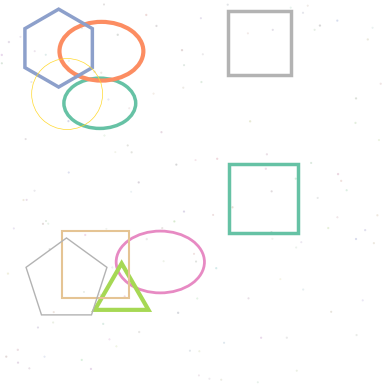[{"shape": "square", "thickness": 2.5, "radius": 0.45, "center": [0.686, 0.485]}, {"shape": "oval", "thickness": 2.5, "radius": 0.47, "center": [0.259, 0.732]}, {"shape": "oval", "thickness": 3, "radius": 0.54, "center": [0.263, 0.867]}, {"shape": "hexagon", "thickness": 2.5, "radius": 0.51, "center": [0.152, 0.875]}, {"shape": "oval", "thickness": 2, "radius": 0.57, "center": [0.416, 0.32]}, {"shape": "triangle", "thickness": 3, "radius": 0.4, "center": [0.316, 0.235]}, {"shape": "circle", "thickness": 0.5, "radius": 0.46, "center": [0.174, 0.756]}, {"shape": "square", "thickness": 1.5, "radius": 0.44, "center": [0.249, 0.314]}, {"shape": "square", "thickness": 2.5, "radius": 0.41, "center": [0.674, 0.889]}, {"shape": "pentagon", "thickness": 1, "radius": 0.55, "center": [0.173, 0.271]}]